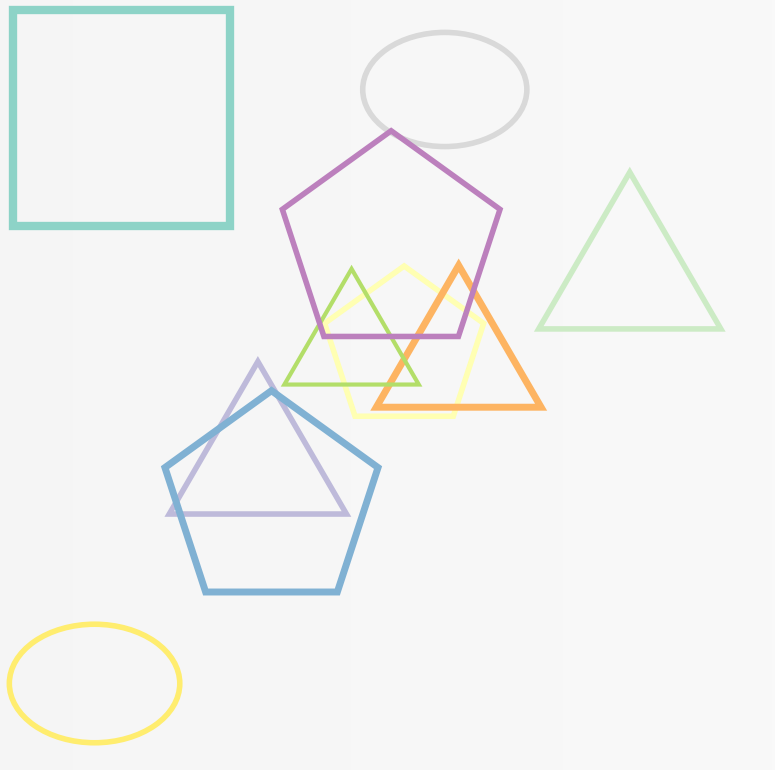[{"shape": "square", "thickness": 3, "radius": 0.7, "center": [0.157, 0.846]}, {"shape": "pentagon", "thickness": 2, "radius": 0.54, "center": [0.521, 0.547]}, {"shape": "triangle", "thickness": 2, "radius": 0.66, "center": [0.333, 0.398]}, {"shape": "pentagon", "thickness": 2.5, "radius": 0.72, "center": [0.35, 0.348]}, {"shape": "triangle", "thickness": 2.5, "radius": 0.61, "center": [0.592, 0.533]}, {"shape": "triangle", "thickness": 1.5, "radius": 0.5, "center": [0.454, 0.551]}, {"shape": "oval", "thickness": 2, "radius": 0.53, "center": [0.574, 0.884]}, {"shape": "pentagon", "thickness": 2, "radius": 0.74, "center": [0.505, 0.682]}, {"shape": "triangle", "thickness": 2, "radius": 0.68, "center": [0.813, 0.641]}, {"shape": "oval", "thickness": 2, "radius": 0.55, "center": [0.122, 0.112]}]